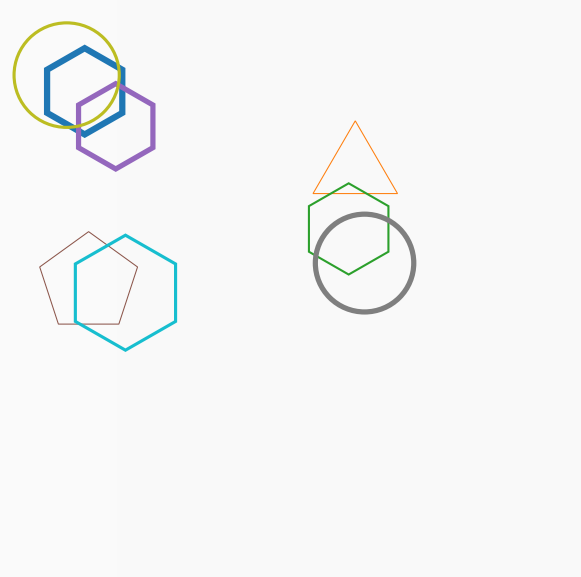[{"shape": "hexagon", "thickness": 3, "radius": 0.37, "center": [0.146, 0.841]}, {"shape": "triangle", "thickness": 0.5, "radius": 0.42, "center": [0.611, 0.706]}, {"shape": "hexagon", "thickness": 1, "radius": 0.39, "center": [0.6, 0.603]}, {"shape": "hexagon", "thickness": 2.5, "radius": 0.37, "center": [0.199, 0.78]}, {"shape": "pentagon", "thickness": 0.5, "radius": 0.44, "center": [0.152, 0.51]}, {"shape": "circle", "thickness": 2.5, "radius": 0.42, "center": [0.627, 0.544]}, {"shape": "circle", "thickness": 1.5, "radius": 0.45, "center": [0.115, 0.869]}, {"shape": "hexagon", "thickness": 1.5, "radius": 0.5, "center": [0.216, 0.492]}]